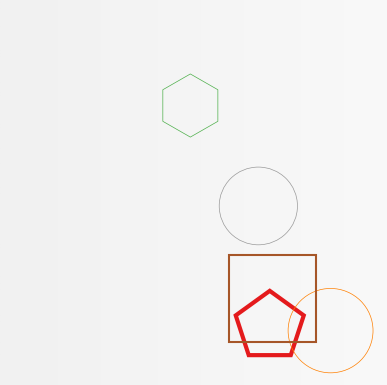[{"shape": "pentagon", "thickness": 3, "radius": 0.46, "center": [0.696, 0.152]}, {"shape": "hexagon", "thickness": 0.5, "radius": 0.41, "center": [0.491, 0.726]}, {"shape": "circle", "thickness": 0.5, "radius": 0.55, "center": [0.853, 0.141]}, {"shape": "square", "thickness": 1.5, "radius": 0.57, "center": [0.703, 0.225]}, {"shape": "circle", "thickness": 0.5, "radius": 0.5, "center": [0.667, 0.465]}]